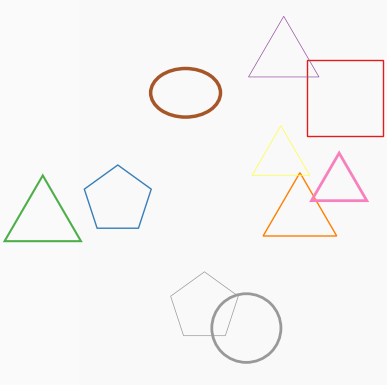[{"shape": "square", "thickness": 1, "radius": 0.49, "center": [0.889, 0.745]}, {"shape": "pentagon", "thickness": 1, "radius": 0.45, "center": [0.304, 0.481]}, {"shape": "triangle", "thickness": 1.5, "radius": 0.57, "center": [0.11, 0.43]}, {"shape": "triangle", "thickness": 0.5, "radius": 0.53, "center": [0.732, 0.853]}, {"shape": "triangle", "thickness": 1, "radius": 0.55, "center": [0.774, 0.442]}, {"shape": "triangle", "thickness": 0.5, "radius": 0.43, "center": [0.725, 0.588]}, {"shape": "oval", "thickness": 2.5, "radius": 0.45, "center": [0.479, 0.759]}, {"shape": "triangle", "thickness": 2, "radius": 0.41, "center": [0.875, 0.52]}, {"shape": "circle", "thickness": 2, "radius": 0.45, "center": [0.636, 0.148]}, {"shape": "pentagon", "thickness": 0.5, "radius": 0.46, "center": [0.528, 0.202]}]